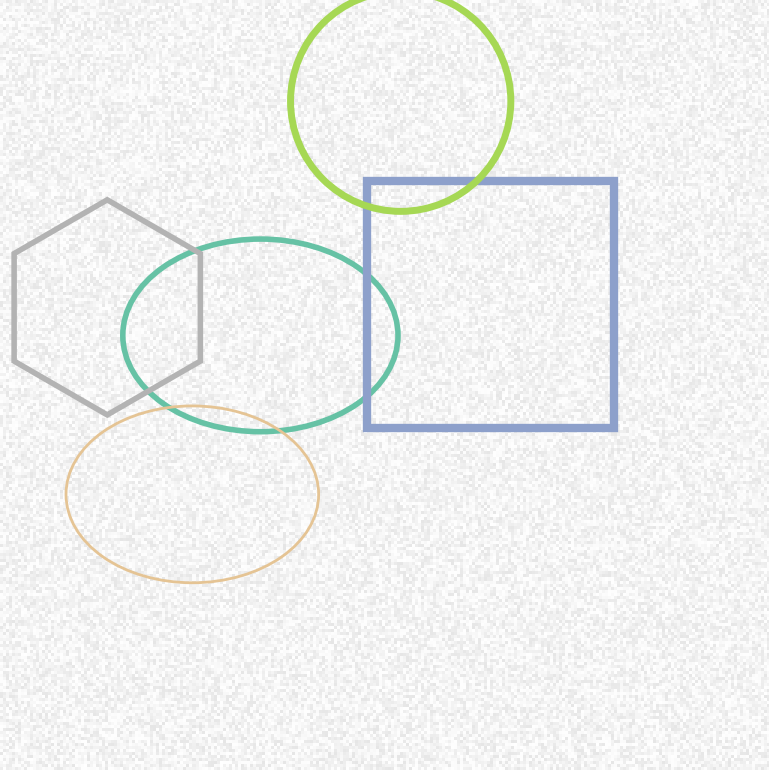[{"shape": "oval", "thickness": 2, "radius": 0.89, "center": [0.338, 0.564]}, {"shape": "square", "thickness": 3, "radius": 0.8, "center": [0.637, 0.604]}, {"shape": "circle", "thickness": 2.5, "radius": 0.72, "center": [0.52, 0.869]}, {"shape": "oval", "thickness": 1, "radius": 0.82, "center": [0.25, 0.358]}, {"shape": "hexagon", "thickness": 2, "radius": 0.7, "center": [0.139, 0.601]}]